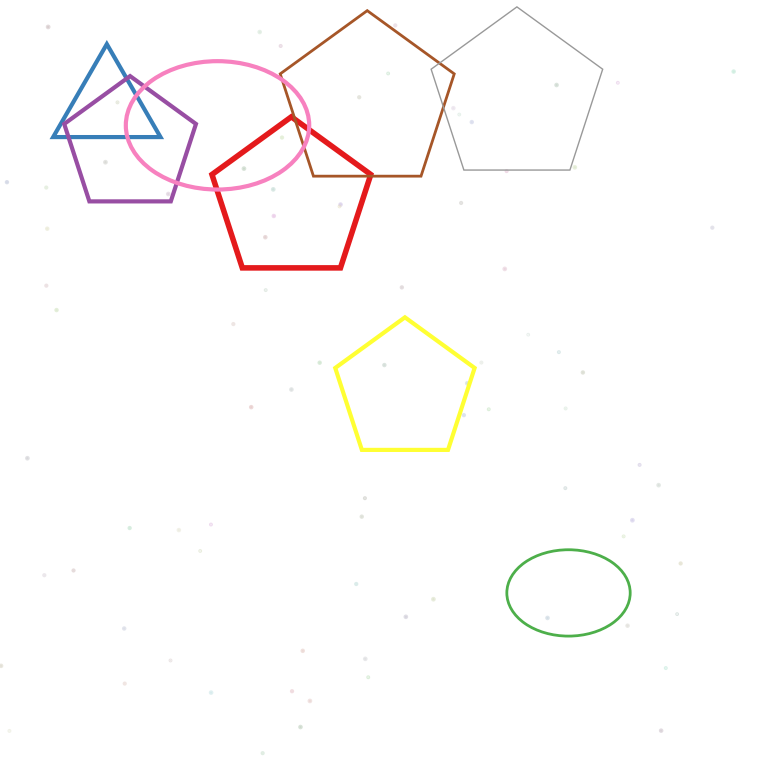[{"shape": "pentagon", "thickness": 2, "radius": 0.54, "center": [0.378, 0.74]}, {"shape": "triangle", "thickness": 1.5, "radius": 0.4, "center": [0.139, 0.862]}, {"shape": "oval", "thickness": 1, "radius": 0.4, "center": [0.738, 0.23]}, {"shape": "pentagon", "thickness": 1.5, "radius": 0.45, "center": [0.169, 0.811]}, {"shape": "pentagon", "thickness": 1.5, "radius": 0.48, "center": [0.526, 0.493]}, {"shape": "pentagon", "thickness": 1, "radius": 0.59, "center": [0.477, 0.867]}, {"shape": "oval", "thickness": 1.5, "radius": 0.6, "center": [0.282, 0.837]}, {"shape": "pentagon", "thickness": 0.5, "radius": 0.59, "center": [0.671, 0.874]}]